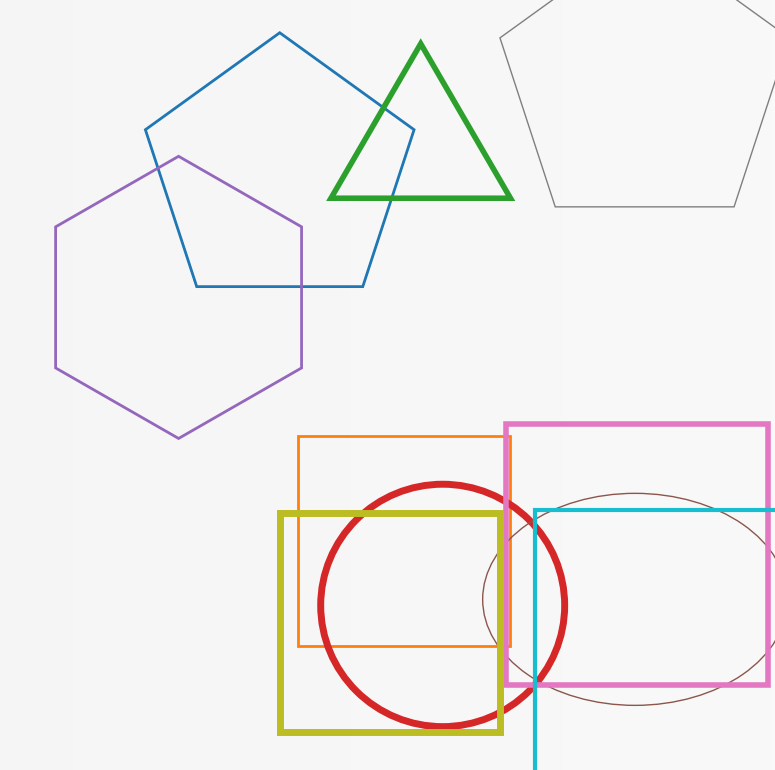[{"shape": "pentagon", "thickness": 1, "radius": 0.91, "center": [0.361, 0.775]}, {"shape": "square", "thickness": 1, "radius": 0.68, "center": [0.521, 0.297]}, {"shape": "triangle", "thickness": 2, "radius": 0.67, "center": [0.543, 0.809]}, {"shape": "circle", "thickness": 2.5, "radius": 0.79, "center": [0.571, 0.214]}, {"shape": "hexagon", "thickness": 1, "radius": 0.92, "center": [0.23, 0.614]}, {"shape": "oval", "thickness": 0.5, "radius": 0.98, "center": [0.819, 0.222]}, {"shape": "square", "thickness": 2, "radius": 0.85, "center": [0.822, 0.28]}, {"shape": "pentagon", "thickness": 0.5, "radius": 0.98, "center": [0.832, 0.89]}, {"shape": "square", "thickness": 2.5, "radius": 0.71, "center": [0.503, 0.191]}, {"shape": "square", "thickness": 1.5, "radius": 0.9, "center": [0.871, 0.157]}]